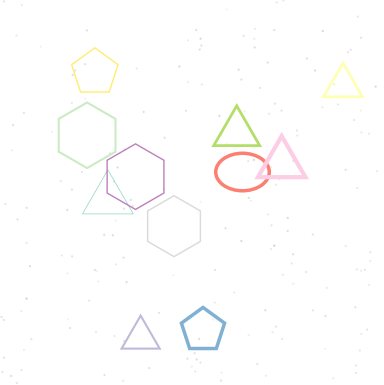[{"shape": "triangle", "thickness": 0.5, "radius": 0.38, "center": [0.28, 0.483]}, {"shape": "triangle", "thickness": 2, "radius": 0.29, "center": [0.891, 0.778]}, {"shape": "triangle", "thickness": 1.5, "radius": 0.29, "center": [0.365, 0.123]}, {"shape": "oval", "thickness": 2.5, "radius": 0.35, "center": [0.63, 0.553]}, {"shape": "pentagon", "thickness": 2.5, "radius": 0.29, "center": [0.527, 0.142]}, {"shape": "triangle", "thickness": 2, "radius": 0.34, "center": [0.615, 0.656]}, {"shape": "triangle", "thickness": 3, "radius": 0.36, "center": [0.732, 0.575]}, {"shape": "hexagon", "thickness": 1, "radius": 0.4, "center": [0.452, 0.413]}, {"shape": "hexagon", "thickness": 1, "radius": 0.43, "center": [0.352, 0.541]}, {"shape": "hexagon", "thickness": 1.5, "radius": 0.43, "center": [0.226, 0.649]}, {"shape": "pentagon", "thickness": 1, "radius": 0.32, "center": [0.246, 0.812]}]